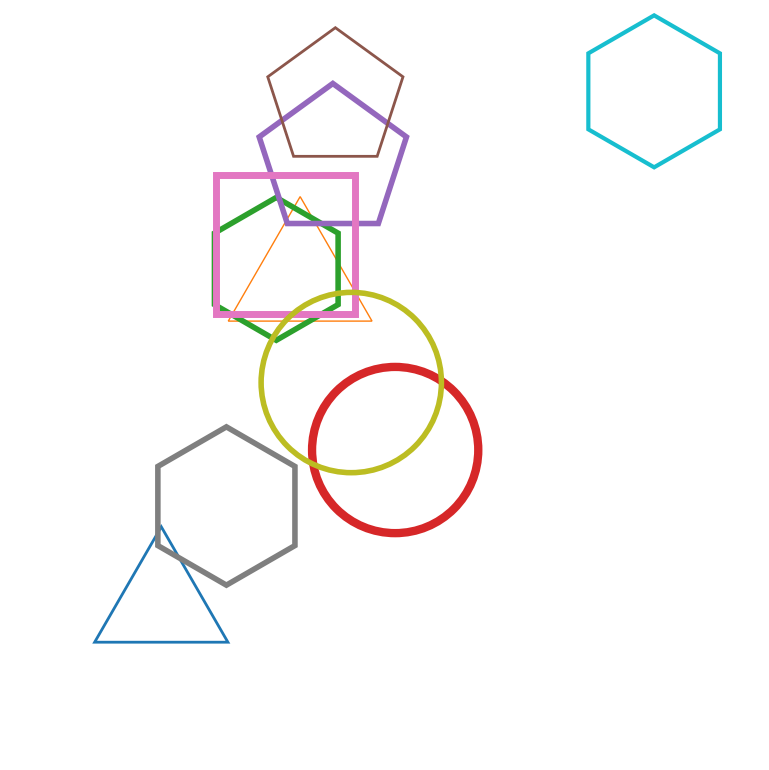[{"shape": "triangle", "thickness": 1, "radius": 0.5, "center": [0.209, 0.216]}, {"shape": "triangle", "thickness": 0.5, "radius": 0.54, "center": [0.39, 0.637]}, {"shape": "hexagon", "thickness": 2, "radius": 0.46, "center": [0.359, 0.651]}, {"shape": "circle", "thickness": 3, "radius": 0.54, "center": [0.513, 0.416]}, {"shape": "pentagon", "thickness": 2, "radius": 0.5, "center": [0.432, 0.791]}, {"shape": "pentagon", "thickness": 1, "radius": 0.46, "center": [0.436, 0.872]}, {"shape": "square", "thickness": 2.5, "radius": 0.45, "center": [0.37, 0.683]}, {"shape": "hexagon", "thickness": 2, "radius": 0.51, "center": [0.294, 0.343]}, {"shape": "circle", "thickness": 2, "radius": 0.59, "center": [0.456, 0.503]}, {"shape": "hexagon", "thickness": 1.5, "radius": 0.49, "center": [0.85, 0.881]}]